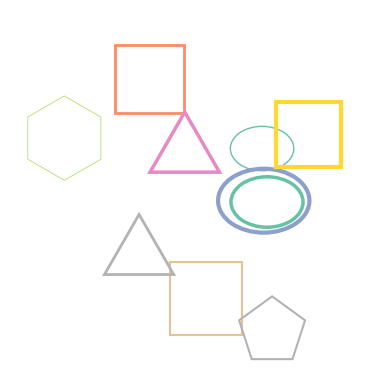[{"shape": "oval", "thickness": 2.5, "radius": 0.47, "center": [0.694, 0.475]}, {"shape": "oval", "thickness": 1, "radius": 0.41, "center": [0.681, 0.614]}, {"shape": "square", "thickness": 2, "radius": 0.45, "center": [0.388, 0.795]}, {"shape": "oval", "thickness": 3, "radius": 0.59, "center": [0.685, 0.479]}, {"shape": "triangle", "thickness": 2.5, "radius": 0.52, "center": [0.48, 0.605]}, {"shape": "hexagon", "thickness": 0.5, "radius": 0.55, "center": [0.167, 0.641]}, {"shape": "square", "thickness": 3, "radius": 0.42, "center": [0.802, 0.651]}, {"shape": "square", "thickness": 1.5, "radius": 0.47, "center": [0.535, 0.224]}, {"shape": "triangle", "thickness": 2, "radius": 0.52, "center": [0.361, 0.339]}, {"shape": "pentagon", "thickness": 1.5, "radius": 0.45, "center": [0.707, 0.14]}]